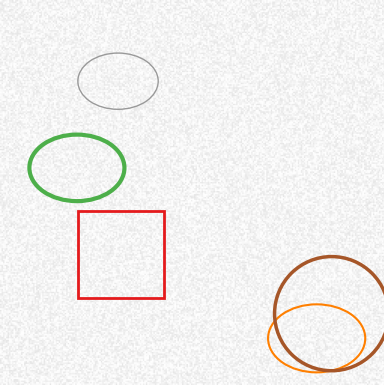[{"shape": "square", "thickness": 2, "radius": 0.56, "center": [0.315, 0.339]}, {"shape": "oval", "thickness": 3, "radius": 0.62, "center": [0.2, 0.564]}, {"shape": "oval", "thickness": 1.5, "radius": 0.63, "center": [0.823, 0.121]}, {"shape": "circle", "thickness": 2.5, "radius": 0.74, "center": [0.861, 0.185]}, {"shape": "oval", "thickness": 1, "radius": 0.52, "center": [0.307, 0.789]}]